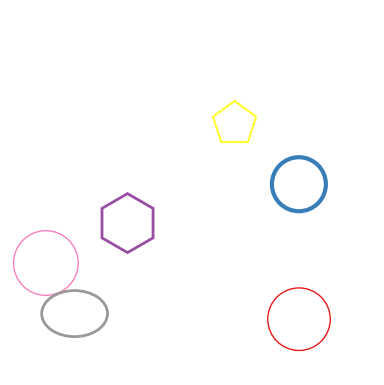[{"shape": "circle", "thickness": 1, "radius": 0.41, "center": [0.777, 0.171]}, {"shape": "circle", "thickness": 3, "radius": 0.35, "center": [0.776, 0.521]}, {"shape": "hexagon", "thickness": 2, "radius": 0.38, "center": [0.331, 0.42]}, {"shape": "pentagon", "thickness": 1.5, "radius": 0.29, "center": [0.609, 0.679]}, {"shape": "circle", "thickness": 1, "radius": 0.42, "center": [0.119, 0.317]}, {"shape": "oval", "thickness": 2, "radius": 0.43, "center": [0.194, 0.185]}]